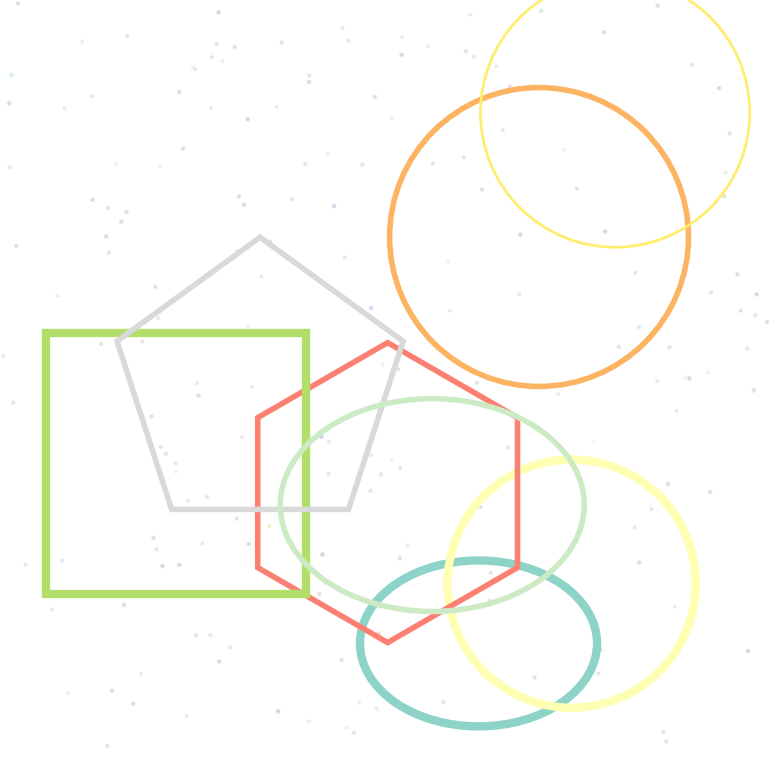[{"shape": "oval", "thickness": 3, "radius": 0.77, "center": [0.621, 0.164]}, {"shape": "circle", "thickness": 3, "radius": 0.81, "center": [0.742, 0.242]}, {"shape": "hexagon", "thickness": 2, "radius": 0.97, "center": [0.503, 0.36]}, {"shape": "circle", "thickness": 2, "radius": 0.97, "center": [0.7, 0.692]}, {"shape": "square", "thickness": 3, "radius": 0.85, "center": [0.229, 0.398]}, {"shape": "pentagon", "thickness": 2, "radius": 0.98, "center": [0.338, 0.496]}, {"shape": "oval", "thickness": 2, "radius": 0.99, "center": [0.561, 0.344]}, {"shape": "circle", "thickness": 1, "radius": 0.87, "center": [0.799, 0.854]}]